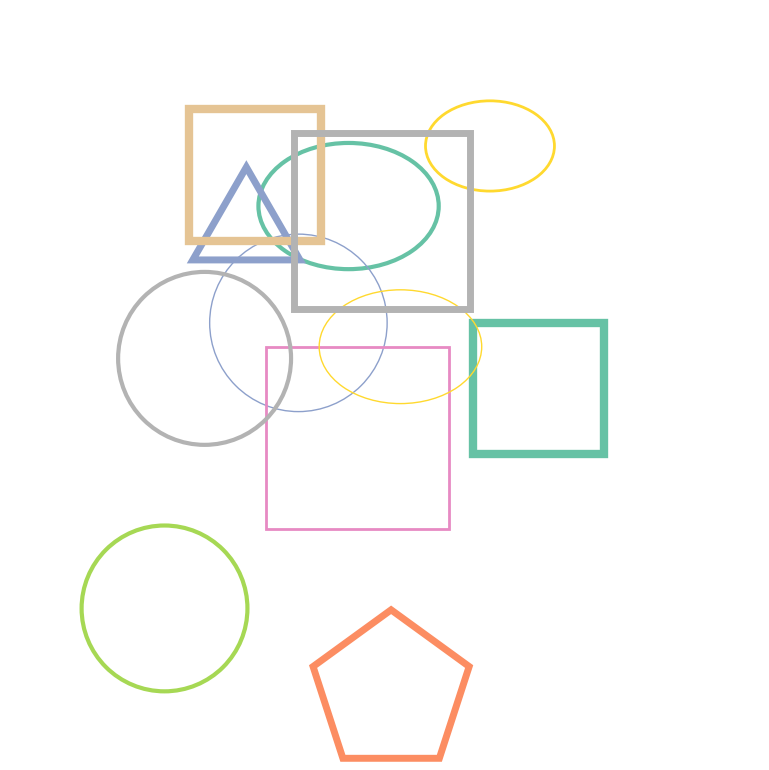[{"shape": "oval", "thickness": 1.5, "radius": 0.59, "center": [0.453, 0.732]}, {"shape": "square", "thickness": 3, "radius": 0.43, "center": [0.699, 0.495]}, {"shape": "pentagon", "thickness": 2.5, "radius": 0.53, "center": [0.508, 0.101]}, {"shape": "triangle", "thickness": 2.5, "radius": 0.4, "center": [0.32, 0.703]}, {"shape": "circle", "thickness": 0.5, "radius": 0.58, "center": [0.388, 0.581]}, {"shape": "square", "thickness": 1, "radius": 0.59, "center": [0.464, 0.431]}, {"shape": "circle", "thickness": 1.5, "radius": 0.54, "center": [0.214, 0.21]}, {"shape": "oval", "thickness": 0.5, "radius": 0.53, "center": [0.52, 0.55]}, {"shape": "oval", "thickness": 1, "radius": 0.42, "center": [0.636, 0.81]}, {"shape": "square", "thickness": 3, "radius": 0.43, "center": [0.331, 0.773]}, {"shape": "circle", "thickness": 1.5, "radius": 0.56, "center": [0.266, 0.535]}, {"shape": "square", "thickness": 2.5, "radius": 0.57, "center": [0.496, 0.713]}]